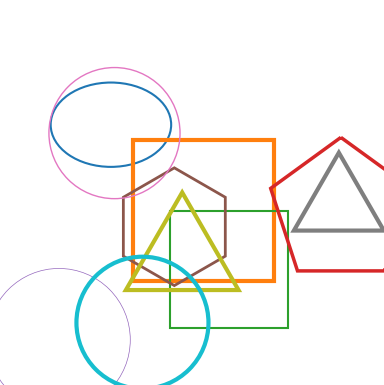[{"shape": "oval", "thickness": 1.5, "radius": 0.78, "center": [0.288, 0.676]}, {"shape": "square", "thickness": 3, "radius": 0.92, "center": [0.529, 0.453]}, {"shape": "square", "thickness": 1.5, "radius": 0.76, "center": [0.595, 0.3]}, {"shape": "pentagon", "thickness": 2.5, "radius": 0.96, "center": [0.885, 0.451]}, {"shape": "circle", "thickness": 0.5, "radius": 0.93, "center": [0.153, 0.117]}, {"shape": "hexagon", "thickness": 2, "radius": 0.76, "center": [0.453, 0.411]}, {"shape": "circle", "thickness": 1, "radius": 0.85, "center": [0.297, 0.654]}, {"shape": "triangle", "thickness": 3, "radius": 0.67, "center": [0.88, 0.469]}, {"shape": "triangle", "thickness": 3, "radius": 0.84, "center": [0.473, 0.331]}, {"shape": "circle", "thickness": 3, "radius": 0.86, "center": [0.37, 0.162]}]